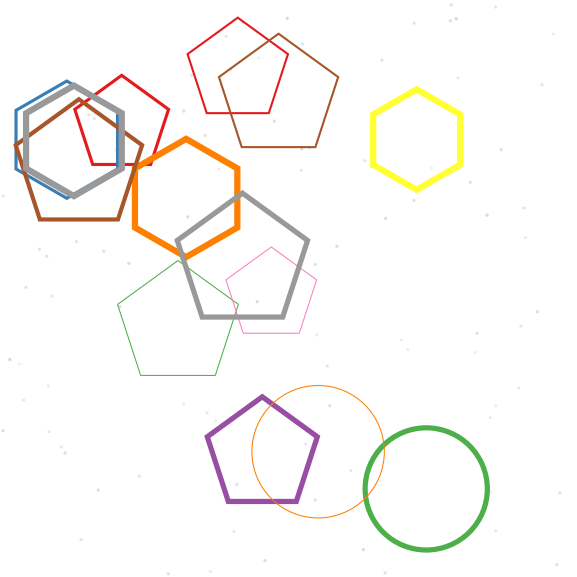[{"shape": "pentagon", "thickness": 1, "radius": 0.46, "center": [0.412, 0.877]}, {"shape": "pentagon", "thickness": 1.5, "radius": 0.43, "center": [0.211, 0.783]}, {"shape": "hexagon", "thickness": 1.5, "radius": 0.51, "center": [0.116, 0.757]}, {"shape": "circle", "thickness": 2.5, "radius": 0.53, "center": [0.738, 0.153]}, {"shape": "pentagon", "thickness": 0.5, "radius": 0.55, "center": [0.308, 0.438]}, {"shape": "pentagon", "thickness": 2.5, "radius": 0.5, "center": [0.454, 0.212]}, {"shape": "hexagon", "thickness": 3, "radius": 0.51, "center": [0.322, 0.656]}, {"shape": "circle", "thickness": 0.5, "radius": 0.57, "center": [0.551, 0.217]}, {"shape": "hexagon", "thickness": 3, "radius": 0.44, "center": [0.722, 0.757]}, {"shape": "pentagon", "thickness": 2, "radius": 0.58, "center": [0.137, 0.712]}, {"shape": "pentagon", "thickness": 1, "radius": 0.54, "center": [0.482, 0.832]}, {"shape": "pentagon", "thickness": 0.5, "radius": 0.41, "center": [0.47, 0.489]}, {"shape": "pentagon", "thickness": 2.5, "radius": 0.59, "center": [0.42, 0.546]}, {"shape": "hexagon", "thickness": 3, "radius": 0.48, "center": [0.128, 0.755]}]